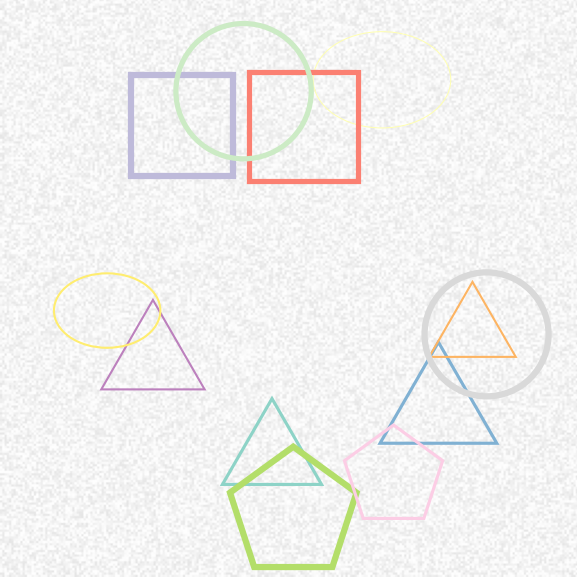[{"shape": "triangle", "thickness": 1.5, "radius": 0.5, "center": [0.471, 0.21]}, {"shape": "oval", "thickness": 0.5, "radius": 0.6, "center": [0.661, 0.861]}, {"shape": "square", "thickness": 3, "radius": 0.44, "center": [0.315, 0.782]}, {"shape": "square", "thickness": 2.5, "radius": 0.47, "center": [0.526, 0.78]}, {"shape": "triangle", "thickness": 1.5, "radius": 0.58, "center": [0.759, 0.29]}, {"shape": "triangle", "thickness": 1, "radius": 0.43, "center": [0.818, 0.424]}, {"shape": "pentagon", "thickness": 3, "radius": 0.58, "center": [0.508, 0.11]}, {"shape": "pentagon", "thickness": 1.5, "radius": 0.45, "center": [0.681, 0.174]}, {"shape": "circle", "thickness": 3, "radius": 0.54, "center": [0.843, 0.42]}, {"shape": "triangle", "thickness": 1, "radius": 0.52, "center": [0.265, 0.377]}, {"shape": "circle", "thickness": 2.5, "radius": 0.59, "center": [0.422, 0.841]}, {"shape": "oval", "thickness": 1, "radius": 0.46, "center": [0.186, 0.461]}]